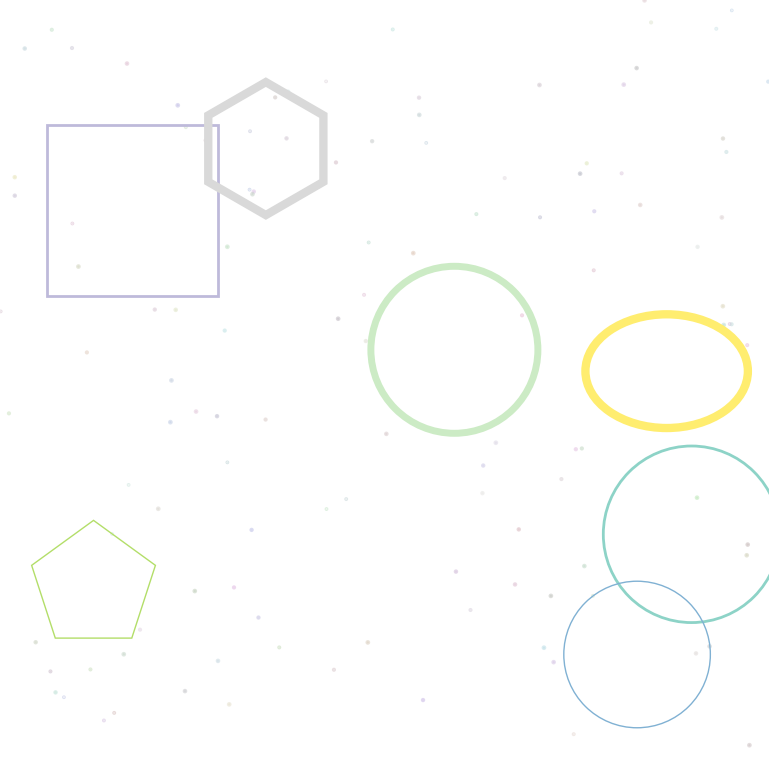[{"shape": "circle", "thickness": 1, "radius": 0.57, "center": [0.898, 0.306]}, {"shape": "square", "thickness": 1, "radius": 0.55, "center": [0.172, 0.727]}, {"shape": "circle", "thickness": 0.5, "radius": 0.48, "center": [0.827, 0.15]}, {"shape": "pentagon", "thickness": 0.5, "radius": 0.42, "center": [0.121, 0.24]}, {"shape": "hexagon", "thickness": 3, "radius": 0.43, "center": [0.345, 0.807]}, {"shape": "circle", "thickness": 2.5, "radius": 0.54, "center": [0.59, 0.546]}, {"shape": "oval", "thickness": 3, "radius": 0.53, "center": [0.866, 0.518]}]